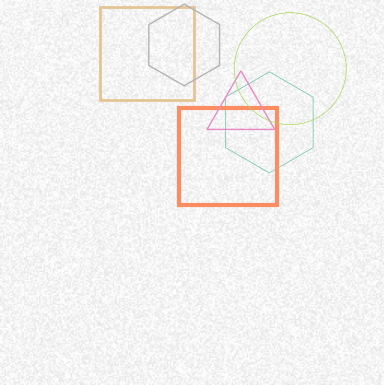[{"shape": "hexagon", "thickness": 0.5, "radius": 0.66, "center": [0.7, 0.682]}, {"shape": "square", "thickness": 3, "radius": 0.63, "center": [0.593, 0.594]}, {"shape": "triangle", "thickness": 1, "radius": 0.51, "center": [0.626, 0.715]}, {"shape": "circle", "thickness": 0.5, "radius": 0.73, "center": [0.754, 0.822]}, {"shape": "square", "thickness": 2, "radius": 0.61, "center": [0.382, 0.861]}, {"shape": "hexagon", "thickness": 1, "radius": 0.53, "center": [0.478, 0.883]}]